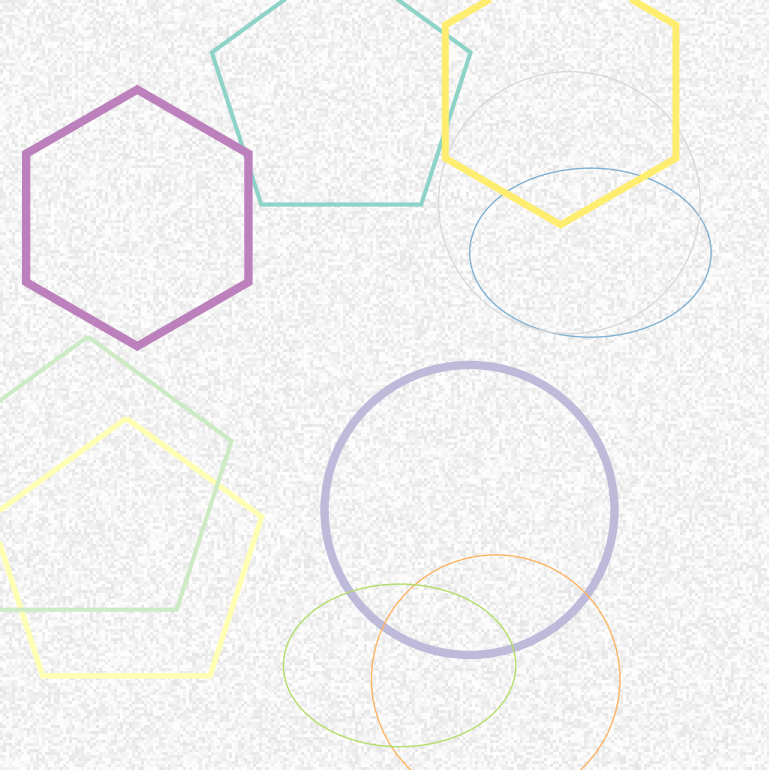[{"shape": "pentagon", "thickness": 1.5, "radius": 0.88, "center": [0.443, 0.877]}, {"shape": "pentagon", "thickness": 2, "radius": 0.92, "center": [0.164, 0.272]}, {"shape": "circle", "thickness": 3, "radius": 0.94, "center": [0.61, 0.338]}, {"shape": "oval", "thickness": 0.5, "radius": 0.78, "center": [0.767, 0.672]}, {"shape": "circle", "thickness": 0.5, "radius": 0.81, "center": [0.644, 0.118]}, {"shape": "oval", "thickness": 0.5, "radius": 0.75, "center": [0.519, 0.136]}, {"shape": "circle", "thickness": 0.5, "radius": 0.85, "center": [0.74, 0.737]}, {"shape": "hexagon", "thickness": 3, "radius": 0.83, "center": [0.178, 0.717]}, {"shape": "pentagon", "thickness": 1.5, "radius": 0.98, "center": [0.114, 0.367]}, {"shape": "hexagon", "thickness": 2.5, "radius": 0.86, "center": [0.728, 0.881]}]